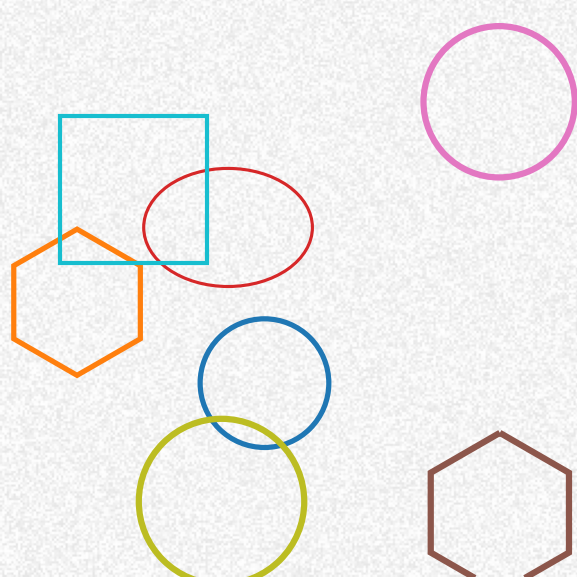[{"shape": "circle", "thickness": 2.5, "radius": 0.56, "center": [0.458, 0.336]}, {"shape": "hexagon", "thickness": 2.5, "radius": 0.63, "center": [0.133, 0.476]}, {"shape": "oval", "thickness": 1.5, "radius": 0.73, "center": [0.395, 0.605]}, {"shape": "hexagon", "thickness": 3, "radius": 0.69, "center": [0.866, 0.111]}, {"shape": "circle", "thickness": 3, "radius": 0.66, "center": [0.864, 0.823]}, {"shape": "circle", "thickness": 3, "radius": 0.72, "center": [0.384, 0.131]}, {"shape": "square", "thickness": 2, "radius": 0.64, "center": [0.231, 0.671]}]